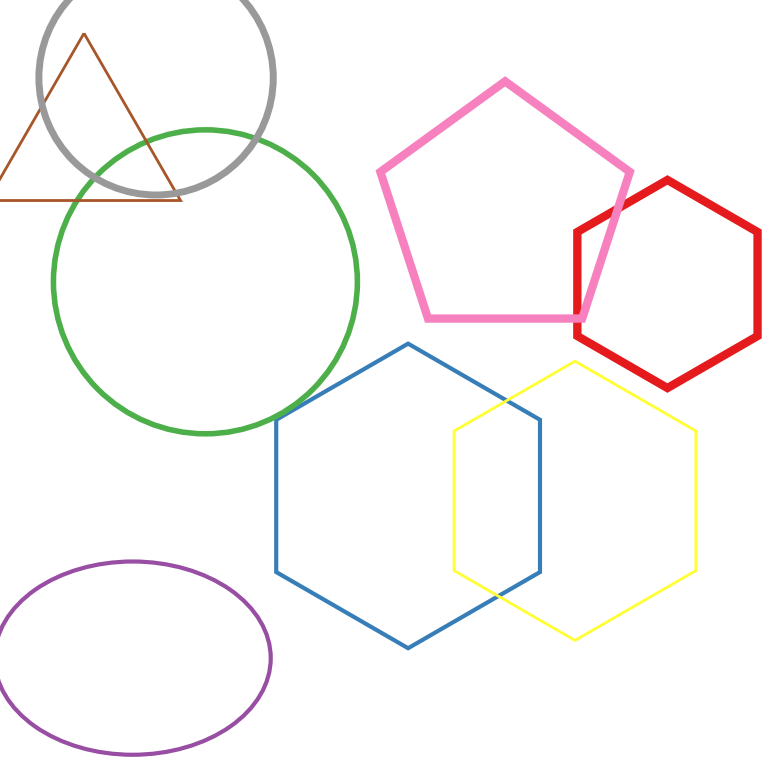[{"shape": "hexagon", "thickness": 3, "radius": 0.68, "center": [0.867, 0.631]}, {"shape": "hexagon", "thickness": 1.5, "radius": 0.99, "center": [0.53, 0.356]}, {"shape": "circle", "thickness": 2, "radius": 0.99, "center": [0.267, 0.634]}, {"shape": "oval", "thickness": 1.5, "radius": 0.9, "center": [0.172, 0.145]}, {"shape": "hexagon", "thickness": 1, "radius": 0.91, "center": [0.747, 0.35]}, {"shape": "triangle", "thickness": 1, "radius": 0.72, "center": [0.109, 0.812]}, {"shape": "pentagon", "thickness": 3, "radius": 0.85, "center": [0.656, 0.724]}, {"shape": "circle", "thickness": 2.5, "radius": 0.76, "center": [0.203, 0.899]}]